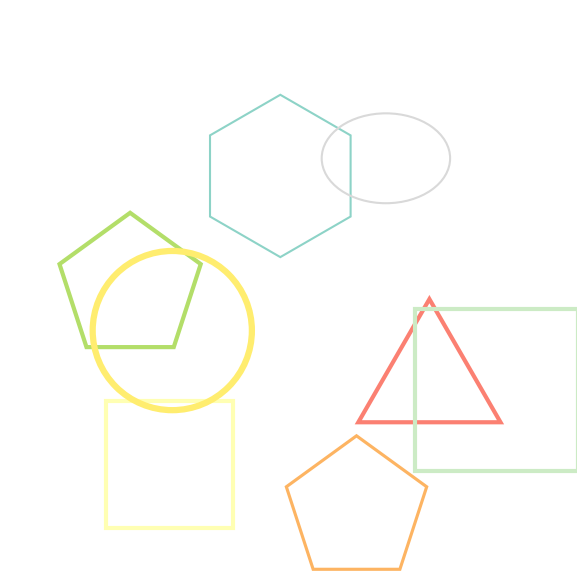[{"shape": "hexagon", "thickness": 1, "radius": 0.7, "center": [0.485, 0.694]}, {"shape": "square", "thickness": 2, "radius": 0.55, "center": [0.293, 0.196]}, {"shape": "triangle", "thickness": 2, "radius": 0.71, "center": [0.744, 0.339]}, {"shape": "pentagon", "thickness": 1.5, "radius": 0.64, "center": [0.617, 0.117]}, {"shape": "pentagon", "thickness": 2, "radius": 0.64, "center": [0.225, 0.502]}, {"shape": "oval", "thickness": 1, "radius": 0.56, "center": [0.668, 0.725]}, {"shape": "square", "thickness": 2, "radius": 0.7, "center": [0.86, 0.324]}, {"shape": "circle", "thickness": 3, "radius": 0.69, "center": [0.298, 0.427]}]